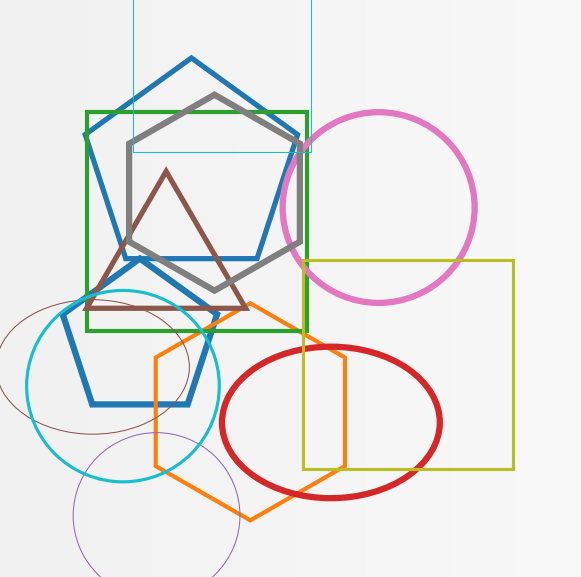[{"shape": "pentagon", "thickness": 3, "radius": 0.7, "center": [0.241, 0.412]}, {"shape": "pentagon", "thickness": 2.5, "radius": 0.96, "center": [0.329, 0.707]}, {"shape": "hexagon", "thickness": 2, "radius": 0.94, "center": [0.431, 0.286]}, {"shape": "square", "thickness": 2, "radius": 0.95, "center": [0.339, 0.615]}, {"shape": "oval", "thickness": 3, "radius": 0.94, "center": [0.569, 0.268]}, {"shape": "circle", "thickness": 0.5, "radius": 0.72, "center": [0.269, 0.106]}, {"shape": "triangle", "thickness": 2.5, "radius": 0.79, "center": [0.286, 0.544]}, {"shape": "oval", "thickness": 0.5, "radius": 0.83, "center": [0.16, 0.364]}, {"shape": "circle", "thickness": 3, "radius": 0.83, "center": [0.651, 0.64]}, {"shape": "hexagon", "thickness": 3, "radius": 0.85, "center": [0.369, 0.665]}, {"shape": "square", "thickness": 1.5, "radius": 0.9, "center": [0.702, 0.367]}, {"shape": "square", "thickness": 0.5, "radius": 0.77, "center": [0.381, 0.889]}, {"shape": "circle", "thickness": 1.5, "radius": 0.83, "center": [0.212, 0.33]}]